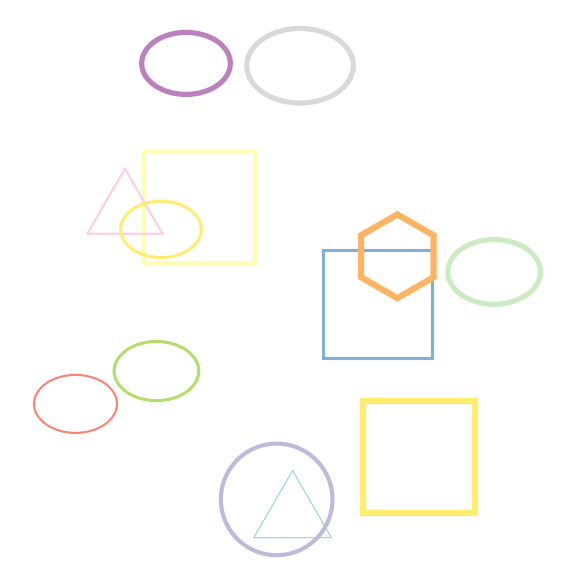[{"shape": "triangle", "thickness": 0.5, "radius": 0.39, "center": [0.507, 0.107]}, {"shape": "square", "thickness": 2, "radius": 0.48, "center": [0.346, 0.64]}, {"shape": "circle", "thickness": 2, "radius": 0.48, "center": [0.479, 0.134]}, {"shape": "oval", "thickness": 1, "radius": 0.36, "center": [0.131, 0.3]}, {"shape": "square", "thickness": 1.5, "radius": 0.47, "center": [0.654, 0.472]}, {"shape": "hexagon", "thickness": 3, "radius": 0.36, "center": [0.688, 0.555]}, {"shape": "oval", "thickness": 1.5, "radius": 0.37, "center": [0.271, 0.357]}, {"shape": "triangle", "thickness": 1, "radius": 0.38, "center": [0.216, 0.632]}, {"shape": "oval", "thickness": 2.5, "radius": 0.46, "center": [0.52, 0.885]}, {"shape": "oval", "thickness": 2.5, "radius": 0.38, "center": [0.322, 0.889]}, {"shape": "oval", "thickness": 2.5, "radius": 0.4, "center": [0.856, 0.528]}, {"shape": "square", "thickness": 3, "radius": 0.48, "center": [0.725, 0.208]}, {"shape": "oval", "thickness": 1.5, "radius": 0.35, "center": [0.279, 0.602]}]